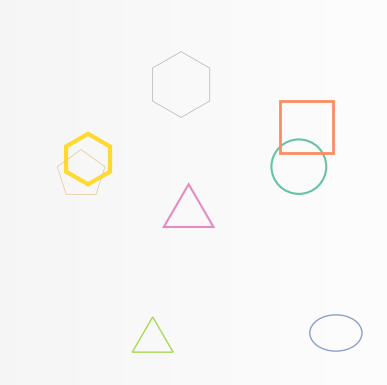[{"shape": "circle", "thickness": 1.5, "radius": 0.35, "center": [0.771, 0.567]}, {"shape": "square", "thickness": 2, "radius": 0.34, "center": [0.792, 0.671]}, {"shape": "oval", "thickness": 1, "radius": 0.34, "center": [0.867, 0.135]}, {"shape": "triangle", "thickness": 1.5, "radius": 0.37, "center": [0.487, 0.447]}, {"shape": "triangle", "thickness": 1, "radius": 0.3, "center": [0.394, 0.116]}, {"shape": "hexagon", "thickness": 3, "radius": 0.33, "center": [0.227, 0.587]}, {"shape": "pentagon", "thickness": 0.5, "radius": 0.32, "center": [0.209, 0.547]}, {"shape": "hexagon", "thickness": 0.5, "radius": 0.43, "center": [0.467, 0.78]}]